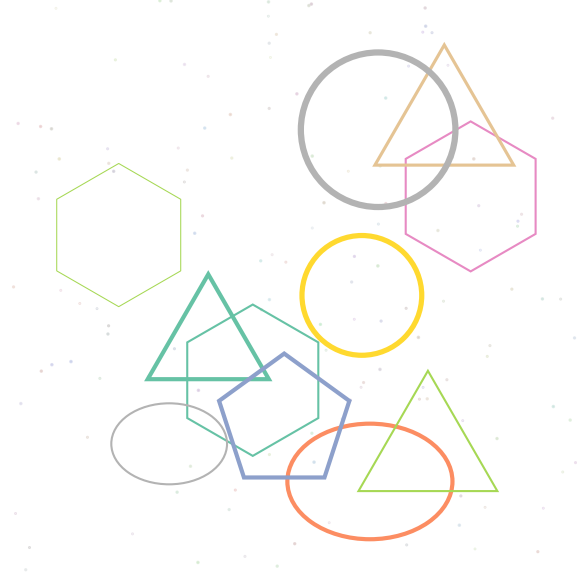[{"shape": "triangle", "thickness": 2, "radius": 0.61, "center": [0.361, 0.403]}, {"shape": "hexagon", "thickness": 1, "radius": 0.66, "center": [0.438, 0.341]}, {"shape": "oval", "thickness": 2, "radius": 0.71, "center": [0.641, 0.165]}, {"shape": "pentagon", "thickness": 2, "radius": 0.59, "center": [0.492, 0.268]}, {"shape": "hexagon", "thickness": 1, "radius": 0.65, "center": [0.815, 0.659]}, {"shape": "triangle", "thickness": 1, "radius": 0.69, "center": [0.741, 0.218]}, {"shape": "hexagon", "thickness": 0.5, "radius": 0.62, "center": [0.206, 0.592]}, {"shape": "circle", "thickness": 2.5, "radius": 0.52, "center": [0.627, 0.488]}, {"shape": "triangle", "thickness": 1.5, "radius": 0.69, "center": [0.769, 0.783]}, {"shape": "circle", "thickness": 3, "radius": 0.67, "center": [0.655, 0.774]}, {"shape": "oval", "thickness": 1, "radius": 0.5, "center": [0.293, 0.231]}]